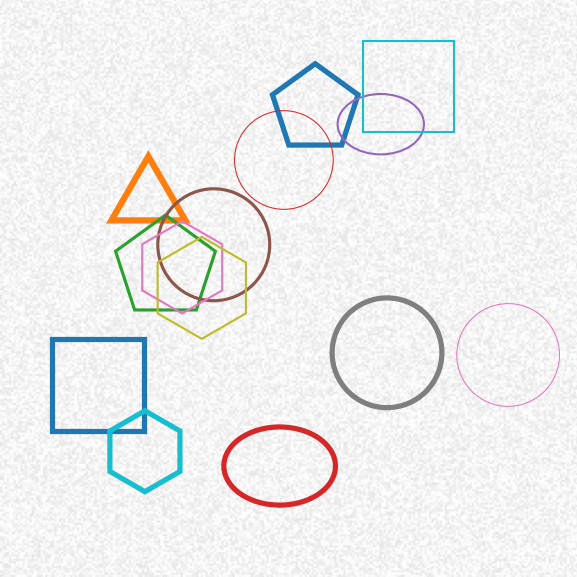[{"shape": "square", "thickness": 2.5, "radius": 0.4, "center": [0.169, 0.333]}, {"shape": "pentagon", "thickness": 2.5, "radius": 0.39, "center": [0.546, 0.811]}, {"shape": "triangle", "thickness": 3, "radius": 0.37, "center": [0.257, 0.655]}, {"shape": "pentagon", "thickness": 1.5, "radius": 0.45, "center": [0.287, 0.536]}, {"shape": "circle", "thickness": 0.5, "radius": 0.43, "center": [0.492, 0.722]}, {"shape": "oval", "thickness": 2.5, "radius": 0.48, "center": [0.484, 0.192]}, {"shape": "oval", "thickness": 1, "radius": 0.37, "center": [0.659, 0.784]}, {"shape": "circle", "thickness": 1.5, "radius": 0.48, "center": [0.37, 0.575]}, {"shape": "hexagon", "thickness": 1, "radius": 0.4, "center": [0.316, 0.536]}, {"shape": "circle", "thickness": 0.5, "radius": 0.44, "center": [0.88, 0.384]}, {"shape": "circle", "thickness": 2.5, "radius": 0.48, "center": [0.67, 0.388]}, {"shape": "hexagon", "thickness": 1, "radius": 0.44, "center": [0.349, 0.501]}, {"shape": "square", "thickness": 1, "radius": 0.39, "center": [0.707, 0.85]}, {"shape": "hexagon", "thickness": 2.5, "radius": 0.35, "center": [0.251, 0.218]}]